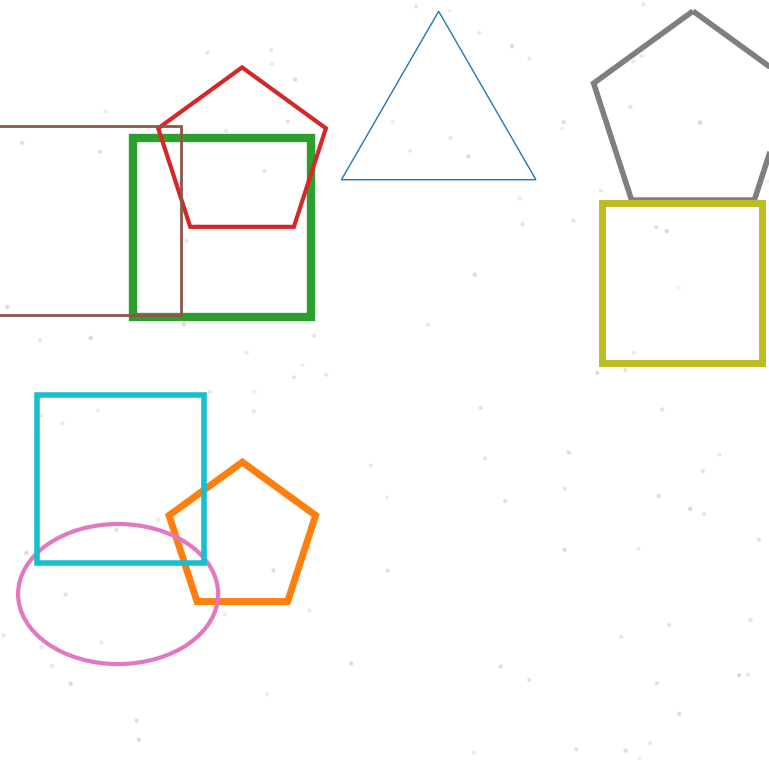[{"shape": "triangle", "thickness": 0.5, "radius": 0.73, "center": [0.57, 0.84]}, {"shape": "pentagon", "thickness": 2.5, "radius": 0.5, "center": [0.315, 0.3]}, {"shape": "square", "thickness": 3, "radius": 0.58, "center": [0.289, 0.704]}, {"shape": "pentagon", "thickness": 1.5, "radius": 0.57, "center": [0.314, 0.798]}, {"shape": "square", "thickness": 1, "radius": 0.61, "center": [0.112, 0.713]}, {"shape": "oval", "thickness": 1.5, "radius": 0.65, "center": [0.153, 0.229]}, {"shape": "pentagon", "thickness": 2, "radius": 0.68, "center": [0.9, 0.85]}, {"shape": "square", "thickness": 2.5, "radius": 0.52, "center": [0.885, 0.632]}, {"shape": "square", "thickness": 2, "radius": 0.54, "center": [0.157, 0.378]}]